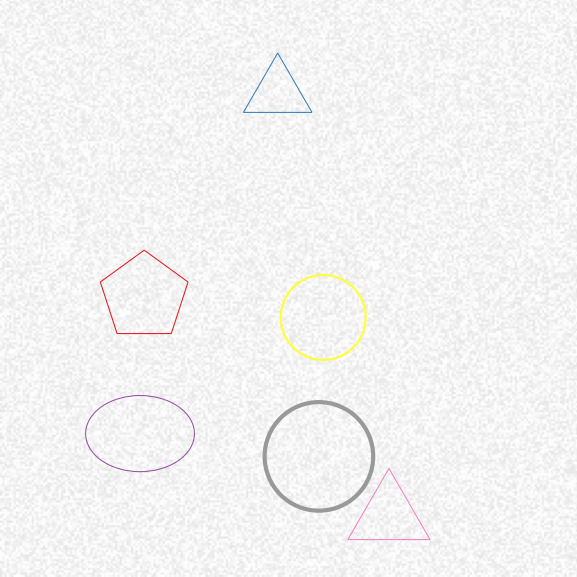[{"shape": "pentagon", "thickness": 0.5, "radius": 0.4, "center": [0.25, 0.486]}, {"shape": "triangle", "thickness": 0.5, "radius": 0.34, "center": [0.481, 0.839]}, {"shape": "oval", "thickness": 0.5, "radius": 0.47, "center": [0.242, 0.248]}, {"shape": "circle", "thickness": 1, "radius": 0.37, "center": [0.56, 0.449]}, {"shape": "triangle", "thickness": 0.5, "radius": 0.41, "center": [0.674, 0.106]}, {"shape": "circle", "thickness": 2, "radius": 0.47, "center": [0.552, 0.209]}]